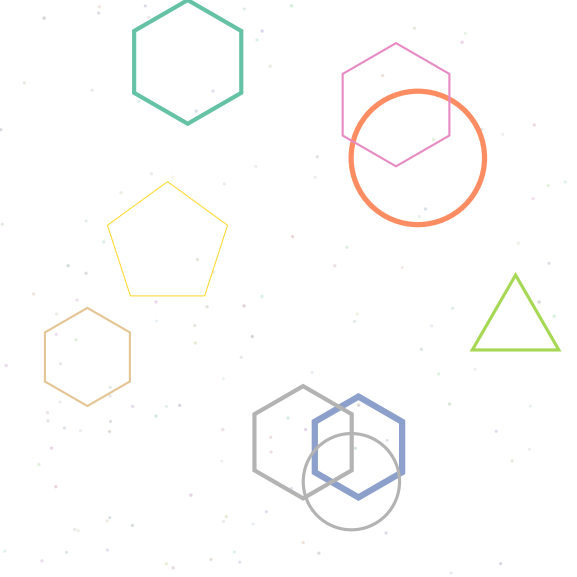[{"shape": "hexagon", "thickness": 2, "radius": 0.54, "center": [0.325, 0.892]}, {"shape": "circle", "thickness": 2.5, "radius": 0.58, "center": [0.724, 0.726]}, {"shape": "hexagon", "thickness": 3, "radius": 0.44, "center": [0.621, 0.225]}, {"shape": "hexagon", "thickness": 1, "radius": 0.53, "center": [0.686, 0.818]}, {"shape": "triangle", "thickness": 1.5, "radius": 0.43, "center": [0.893, 0.436]}, {"shape": "pentagon", "thickness": 0.5, "radius": 0.55, "center": [0.29, 0.575]}, {"shape": "hexagon", "thickness": 1, "radius": 0.42, "center": [0.151, 0.381]}, {"shape": "hexagon", "thickness": 2, "radius": 0.49, "center": [0.525, 0.233]}, {"shape": "circle", "thickness": 1.5, "radius": 0.42, "center": [0.608, 0.165]}]